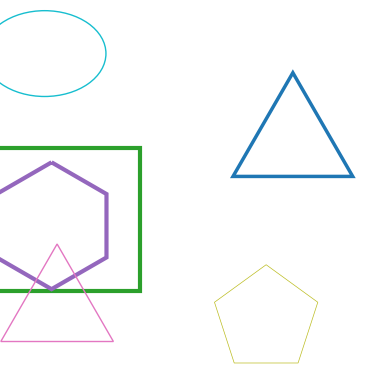[{"shape": "triangle", "thickness": 2.5, "radius": 0.9, "center": [0.761, 0.632]}, {"shape": "square", "thickness": 3, "radius": 0.93, "center": [0.178, 0.43]}, {"shape": "hexagon", "thickness": 3, "radius": 0.82, "center": [0.134, 0.414]}, {"shape": "triangle", "thickness": 1, "radius": 0.84, "center": [0.148, 0.197]}, {"shape": "pentagon", "thickness": 0.5, "radius": 0.71, "center": [0.691, 0.171]}, {"shape": "oval", "thickness": 1, "radius": 0.8, "center": [0.116, 0.861]}]